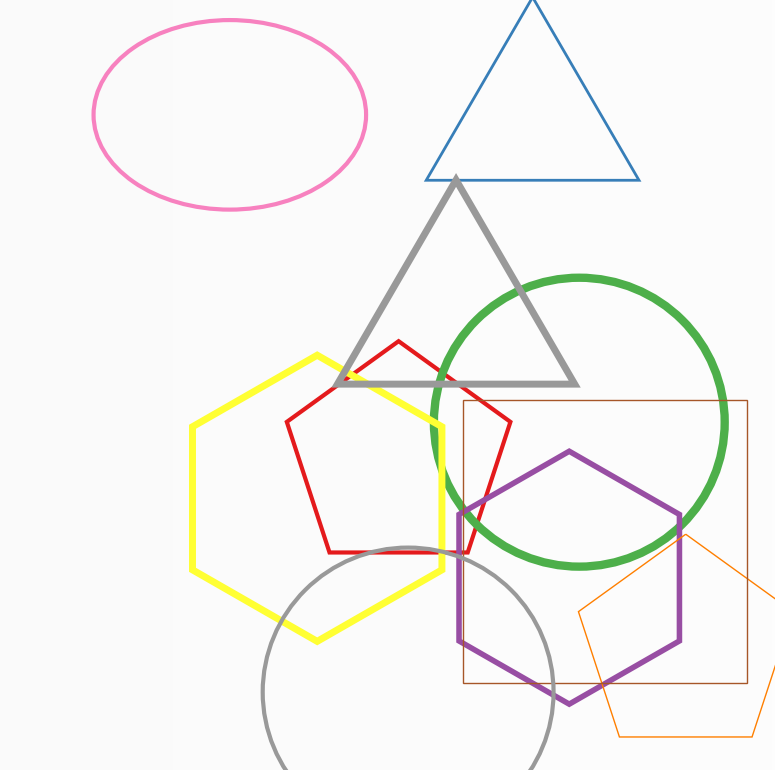[{"shape": "pentagon", "thickness": 1.5, "radius": 0.76, "center": [0.514, 0.405]}, {"shape": "triangle", "thickness": 1, "radius": 0.79, "center": [0.687, 0.845]}, {"shape": "circle", "thickness": 3, "radius": 0.94, "center": [0.747, 0.452]}, {"shape": "hexagon", "thickness": 2, "radius": 0.82, "center": [0.734, 0.25]}, {"shape": "pentagon", "thickness": 0.5, "radius": 0.73, "center": [0.885, 0.161]}, {"shape": "hexagon", "thickness": 2.5, "radius": 0.93, "center": [0.409, 0.353]}, {"shape": "square", "thickness": 0.5, "radius": 0.92, "center": [0.781, 0.297]}, {"shape": "oval", "thickness": 1.5, "radius": 0.88, "center": [0.297, 0.851]}, {"shape": "circle", "thickness": 1.5, "radius": 0.94, "center": [0.527, 0.101]}, {"shape": "triangle", "thickness": 2.5, "radius": 0.88, "center": [0.588, 0.59]}]